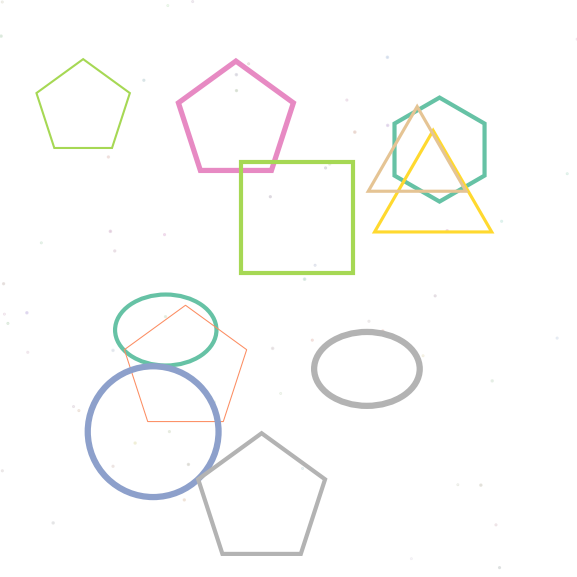[{"shape": "oval", "thickness": 2, "radius": 0.44, "center": [0.287, 0.428]}, {"shape": "hexagon", "thickness": 2, "radius": 0.45, "center": [0.761, 0.74]}, {"shape": "pentagon", "thickness": 0.5, "radius": 0.56, "center": [0.321, 0.359]}, {"shape": "circle", "thickness": 3, "radius": 0.57, "center": [0.265, 0.252]}, {"shape": "pentagon", "thickness": 2.5, "radius": 0.52, "center": [0.409, 0.789]}, {"shape": "pentagon", "thickness": 1, "radius": 0.43, "center": [0.144, 0.812]}, {"shape": "square", "thickness": 2, "radius": 0.48, "center": [0.514, 0.623]}, {"shape": "triangle", "thickness": 1.5, "radius": 0.59, "center": [0.75, 0.656]}, {"shape": "triangle", "thickness": 1.5, "radius": 0.49, "center": [0.722, 0.717]}, {"shape": "oval", "thickness": 3, "radius": 0.46, "center": [0.635, 0.36]}, {"shape": "pentagon", "thickness": 2, "radius": 0.58, "center": [0.453, 0.133]}]